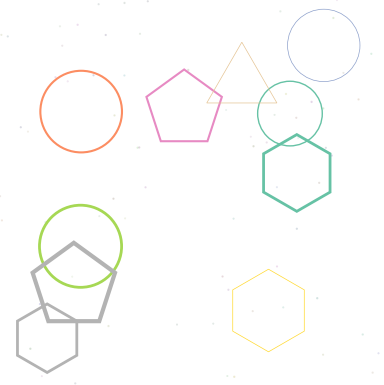[{"shape": "hexagon", "thickness": 2, "radius": 0.5, "center": [0.771, 0.551]}, {"shape": "circle", "thickness": 1, "radius": 0.42, "center": [0.753, 0.705]}, {"shape": "circle", "thickness": 1.5, "radius": 0.53, "center": [0.211, 0.71]}, {"shape": "circle", "thickness": 0.5, "radius": 0.47, "center": [0.841, 0.882]}, {"shape": "pentagon", "thickness": 1.5, "radius": 0.52, "center": [0.478, 0.717]}, {"shape": "circle", "thickness": 2, "radius": 0.53, "center": [0.209, 0.36]}, {"shape": "hexagon", "thickness": 0.5, "radius": 0.54, "center": [0.697, 0.193]}, {"shape": "triangle", "thickness": 0.5, "radius": 0.53, "center": [0.628, 0.785]}, {"shape": "hexagon", "thickness": 2, "radius": 0.45, "center": [0.122, 0.121]}, {"shape": "pentagon", "thickness": 3, "radius": 0.56, "center": [0.192, 0.257]}]